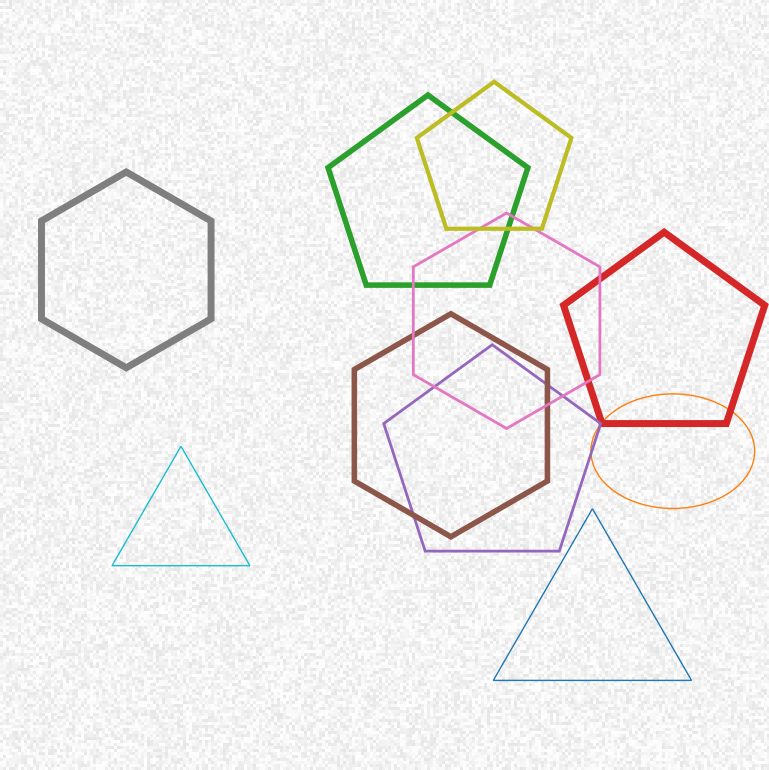[{"shape": "triangle", "thickness": 0.5, "radius": 0.74, "center": [0.769, 0.191]}, {"shape": "oval", "thickness": 0.5, "radius": 0.53, "center": [0.874, 0.414]}, {"shape": "pentagon", "thickness": 2, "radius": 0.68, "center": [0.556, 0.74]}, {"shape": "pentagon", "thickness": 2.5, "radius": 0.69, "center": [0.863, 0.561]}, {"shape": "pentagon", "thickness": 1, "radius": 0.74, "center": [0.639, 0.404]}, {"shape": "hexagon", "thickness": 2, "radius": 0.72, "center": [0.586, 0.448]}, {"shape": "hexagon", "thickness": 1, "radius": 0.7, "center": [0.658, 0.583]}, {"shape": "hexagon", "thickness": 2.5, "radius": 0.64, "center": [0.164, 0.65]}, {"shape": "pentagon", "thickness": 1.5, "radius": 0.53, "center": [0.642, 0.788]}, {"shape": "triangle", "thickness": 0.5, "radius": 0.52, "center": [0.235, 0.317]}]